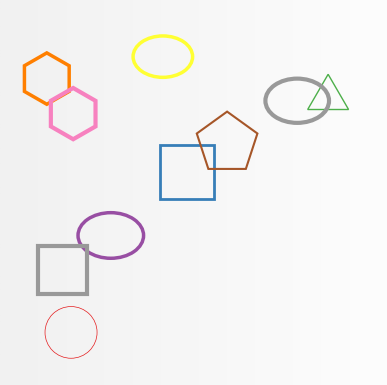[{"shape": "circle", "thickness": 0.5, "radius": 0.34, "center": [0.183, 0.137]}, {"shape": "square", "thickness": 2, "radius": 0.35, "center": [0.483, 0.553]}, {"shape": "triangle", "thickness": 1, "radius": 0.3, "center": [0.847, 0.746]}, {"shape": "oval", "thickness": 2.5, "radius": 0.42, "center": [0.286, 0.388]}, {"shape": "hexagon", "thickness": 2.5, "radius": 0.33, "center": [0.121, 0.796]}, {"shape": "oval", "thickness": 2.5, "radius": 0.38, "center": [0.42, 0.853]}, {"shape": "pentagon", "thickness": 1.5, "radius": 0.41, "center": [0.586, 0.628]}, {"shape": "hexagon", "thickness": 3, "radius": 0.33, "center": [0.189, 0.705]}, {"shape": "oval", "thickness": 3, "radius": 0.41, "center": [0.767, 0.738]}, {"shape": "square", "thickness": 3, "radius": 0.32, "center": [0.162, 0.299]}]